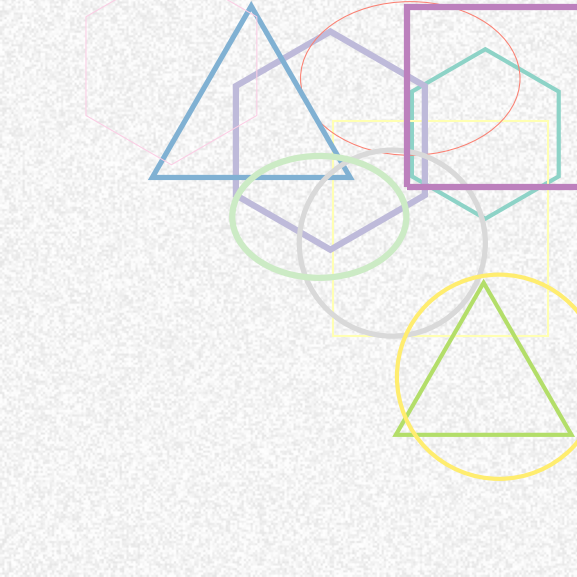[{"shape": "hexagon", "thickness": 2, "radius": 0.73, "center": [0.84, 0.767]}, {"shape": "square", "thickness": 1, "radius": 0.93, "center": [0.763, 0.604]}, {"shape": "hexagon", "thickness": 3, "radius": 0.94, "center": [0.572, 0.756]}, {"shape": "oval", "thickness": 0.5, "radius": 0.95, "center": [0.71, 0.863]}, {"shape": "triangle", "thickness": 2.5, "radius": 0.99, "center": [0.435, 0.791]}, {"shape": "triangle", "thickness": 2, "radius": 0.88, "center": [0.837, 0.334]}, {"shape": "hexagon", "thickness": 0.5, "radius": 0.85, "center": [0.297, 0.885]}, {"shape": "circle", "thickness": 2.5, "radius": 0.81, "center": [0.679, 0.578]}, {"shape": "square", "thickness": 3, "radius": 0.78, "center": [0.861, 0.831]}, {"shape": "oval", "thickness": 3, "radius": 0.75, "center": [0.553, 0.624]}, {"shape": "circle", "thickness": 2, "radius": 0.88, "center": [0.864, 0.347]}]